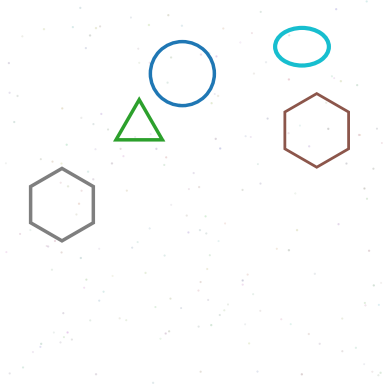[{"shape": "circle", "thickness": 2.5, "radius": 0.42, "center": [0.474, 0.809]}, {"shape": "triangle", "thickness": 2.5, "radius": 0.35, "center": [0.362, 0.672]}, {"shape": "hexagon", "thickness": 2, "radius": 0.48, "center": [0.823, 0.661]}, {"shape": "hexagon", "thickness": 2.5, "radius": 0.47, "center": [0.161, 0.468]}, {"shape": "oval", "thickness": 3, "radius": 0.35, "center": [0.784, 0.879]}]